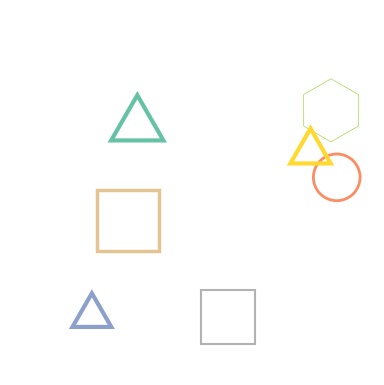[{"shape": "triangle", "thickness": 3, "radius": 0.39, "center": [0.357, 0.674]}, {"shape": "circle", "thickness": 2, "radius": 0.3, "center": [0.875, 0.539]}, {"shape": "triangle", "thickness": 3, "radius": 0.29, "center": [0.239, 0.18]}, {"shape": "hexagon", "thickness": 0.5, "radius": 0.41, "center": [0.86, 0.713]}, {"shape": "triangle", "thickness": 3, "radius": 0.3, "center": [0.807, 0.606]}, {"shape": "square", "thickness": 2.5, "radius": 0.4, "center": [0.332, 0.427]}, {"shape": "square", "thickness": 1.5, "radius": 0.35, "center": [0.592, 0.177]}]